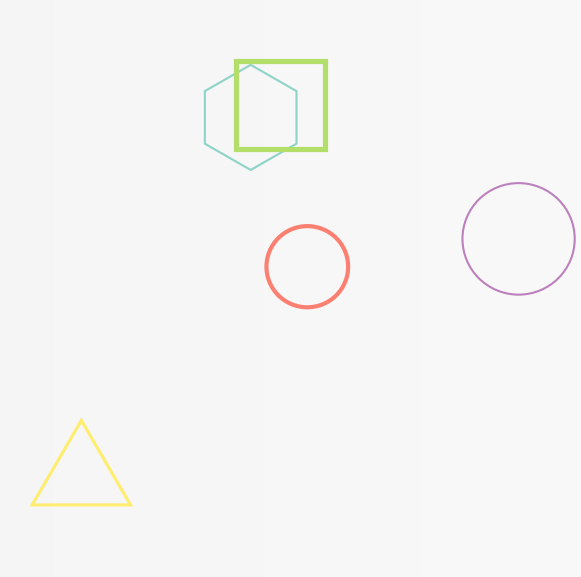[{"shape": "hexagon", "thickness": 1, "radius": 0.46, "center": [0.431, 0.796]}, {"shape": "circle", "thickness": 2, "radius": 0.35, "center": [0.529, 0.537]}, {"shape": "square", "thickness": 2.5, "radius": 0.38, "center": [0.482, 0.817]}, {"shape": "circle", "thickness": 1, "radius": 0.48, "center": [0.892, 0.585]}, {"shape": "triangle", "thickness": 1.5, "radius": 0.49, "center": [0.14, 0.174]}]